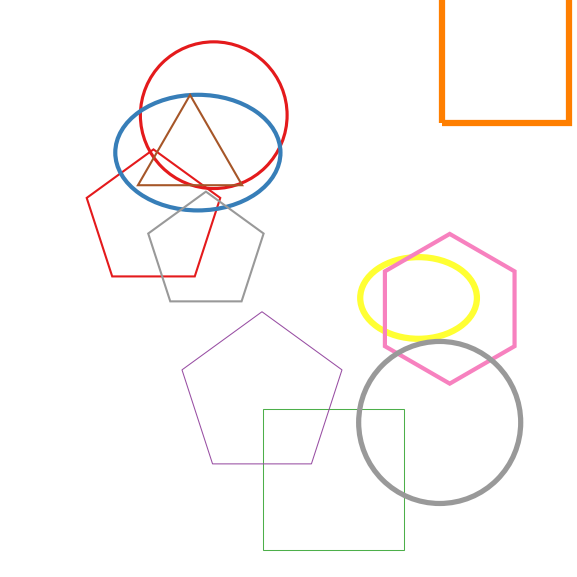[{"shape": "circle", "thickness": 1.5, "radius": 0.64, "center": [0.37, 0.8]}, {"shape": "pentagon", "thickness": 1, "radius": 0.61, "center": [0.266, 0.619]}, {"shape": "oval", "thickness": 2, "radius": 0.72, "center": [0.343, 0.735]}, {"shape": "square", "thickness": 0.5, "radius": 0.61, "center": [0.577, 0.169]}, {"shape": "pentagon", "thickness": 0.5, "radius": 0.73, "center": [0.454, 0.314]}, {"shape": "square", "thickness": 3, "radius": 0.55, "center": [0.875, 0.895]}, {"shape": "oval", "thickness": 3, "radius": 0.51, "center": [0.725, 0.483]}, {"shape": "triangle", "thickness": 1, "radius": 0.52, "center": [0.329, 0.731]}, {"shape": "hexagon", "thickness": 2, "radius": 0.65, "center": [0.779, 0.464]}, {"shape": "circle", "thickness": 2.5, "radius": 0.7, "center": [0.761, 0.268]}, {"shape": "pentagon", "thickness": 1, "radius": 0.53, "center": [0.357, 0.562]}]